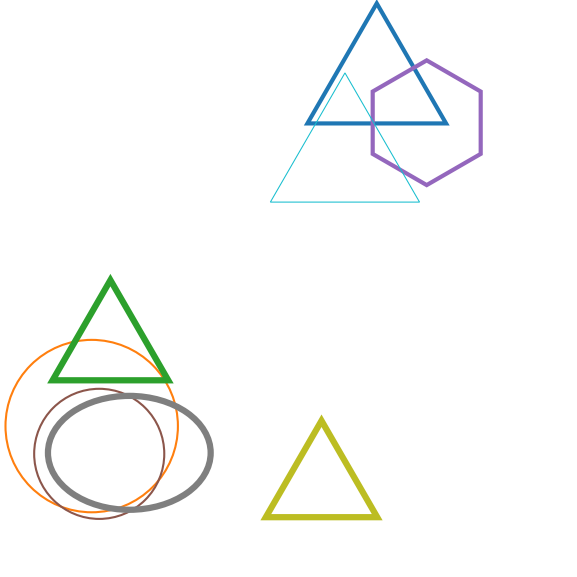[{"shape": "triangle", "thickness": 2, "radius": 0.69, "center": [0.652, 0.855]}, {"shape": "circle", "thickness": 1, "radius": 0.75, "center": [0.159, 0.261]}, {"shape": "triangle", "thickness": 3, "radius": 0.58, "center": [0.191, 0.398]}, {"shape": "hexagon", "thickness": 2, "radius": 0.54, "center": [0.739, 0.787]}, {"shape": "circle", "thickness": 1, "radius": 0.56, "center": [0.172, 0.213]}, {"shape": "oval", "thickness": 3, "radius": 0.7, "center": [0.224, 0.215]}, {"shape": "triangle", "thickness": 3, "radius": 0.56, "center": [0.557, 0.159]}, {"shape": "triangle", "thickness": 0.5, "radius": 0.75, "center": [0.597, 0.724]}]